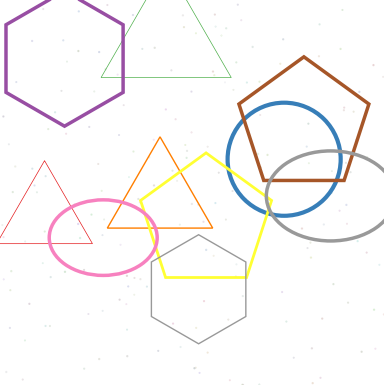[{"shape": "triangle", "thickness": 0.5, "radius": 0.72, "center": [0.116, 0.439]}, {"shape": "circle", "thickness": 3, "radius": 0.73, "center": [0.738, 0.586]}, {"shape": "triangle", "thickness": 0.5, "radius": 0.98, "center": [0.432, 0.896]}, {"shape": "hexagon", "thickness": 2.5, "radius": 0.88, "center": [0.168, 0.848]}, {"shape": "triangle", "thickness": 1, "radius": 0.79, "center": [0.416, 0.487]}, {"shape": "pentagon", "thickness": 2, "radius": 0.89, "center": [0.535, 0.424]}, {"shape": "pentagon", "thickness": 2.5, "radius": 0.89, "center": [0.789, 0.675]}, {"shape": "oval", "thickness": 2.5, "radius": 0.7, "center": [0.268, 0.383]}, {"shape": "hexagon", "thickness": 1, "radius": 0.71, "center": [0.516, 0.249]}, {"shape": "oval", "thickness": 2.5, "radius": 0.84, "center": [0.859, 0.491]}]